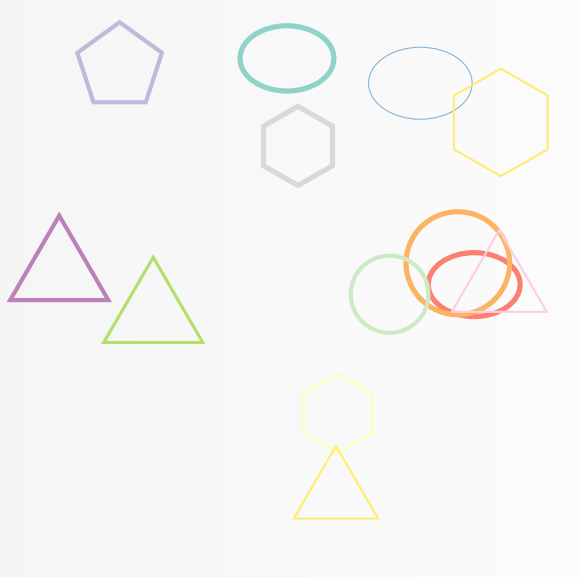[{"shape": "oval", "thickness": 2.5, "radius": 0.4, "center": [0.494, 0.898]}, {"shape": "hexagon", "thickness": 1, "radius": 0.34, "center": [0.582, 0.284]}, {"shape": "pentagon", "thickness": 2, "radius": 0.38, "center": [0.206, 0.884]}, {"shape": "oval", "thickness": 2.5, "radius": 0.4, "center": [0.816, 0.506]}, {"shape": "oval", "thickness": 0.5, "radius": 0.45, "center": [0.723, 0.855]}, {"shape": "circle", "thickness": 2.5, "radius": 0.45, "center": [0.788, 0.543]}, {"shape": "triangle", "thickness": 1.5, "radius": 0.49, "center": [0.264, 0.455]}, {"shape": "triangle", "thickness": 1, "radius": 0.47, "center": [0.859, 0.506]}, {"shape": "hexagon", "thickness": 2.5, "radius": 0.34, "center": [0.513, 0.746]}, {"shape": "triangle", "thickness": 2, "radius": 0.49, "center": [0.102, 0.528]}, {"shape": "circle", "thickness": 2, "radius": 0.33, "center": [0.67, 0.49]}, {"shape": "hexagon", "thickness": 1, "radius": 0.47, "center": [0.862, 0.787]}, {"shape": "triangle", "thickness": 1, "radius": 0.42, "center": [0.578, 0.143]}]